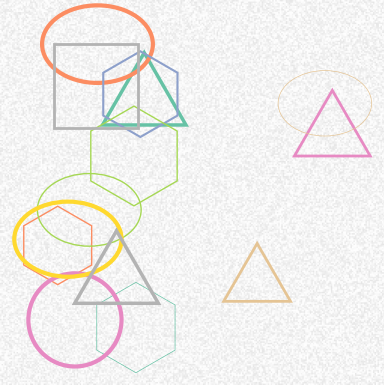[{"shape": "hexagon", "thickness": 0.5, "radius": 0.59, "center": [0.353, 0.149]}, {"shape": "triangle", "thickness": 2.5, "radius": 0.63, "center": [0.375, 0.738]}, {"shape": "hexagon", "thickness": 1, "radius": 0.51, "center": [0.15, 0.363]}, {"shape": "oval", "thickness": 3, "radius": 0.72, "center": [0.253, 0.885]}, {"shape": "hexagon", "thickness": 1.5, "radius": 0.56, "center": [0.365, 0.755]}, {"shape": "triangle", "thickness": 2, "radius": 0.57, "center": [0.863, 0.652]}, {"shape": "circle", "thickness": 3, "radius": 0.6, "center": [0.195, 0.169]}, {"shape": "oval", "thickness": 1, "radius": 0.67, "center": [0.232, 0.455]}, {"shape": "hexagon", "thickness": 1, "radius": 0.65, "center": [0.348, 0.595]}, {"shape": "oval", "thickness": 3, "radius": 0.7, "center": [0.176, 0.379]}, {"shape": "oval", "thickness": 0.5, "radius": 0.61, "center": [0.844, 0.732]}, {"shape": "triangle", "thickness": 2, "radius": 0.5, "center": [0.668, 0.267]}, {"shape": "square", "thickness": 2, "radius": 0.54, "center": [0.249, 0.777]}, {"shape": "triangle", "thickness": 2.5, "radius": 0.63, "center": [0.303, 0.275]}]